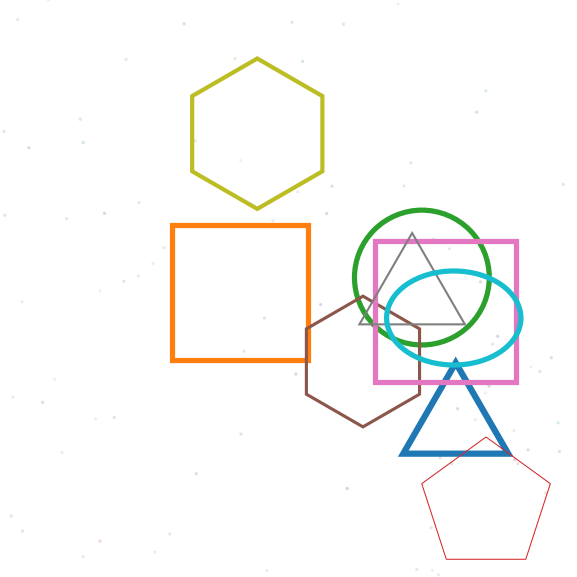[{"shape": "triangle", "thickness": 3, "radius": 0.52, "center": [0.789, 0.266]}, {"shape": "square", "thickness": 2.5, "radius": 0.59, "center": [0.416, 0.493]}, {"shape": "circle", "thickness": 2.5, "radius": 0.58, "center": [0.731, 0.519]}, {"shape": "pentagon", "thickness": 0.5, "radius": 0.59, "center": [0.842, 0.125]}, {"shape": "hexagon", "thickness": 1.5, "radius": 0.57, "center": [0.629, 0.373]}, {"shape": "square", "thickness": 2.5, "radius": 0.61, "center": [0.771, 0.459]}, {"shape": "triangle", "thickness": 1, "radius": 0.53, "center": [0.714, 0.49]}, {"shape": "hexagon", "thickness": 2, "radius": 0.65, "center": [0.446, 0.768]}, {"shape": "oval", "thickness": 2.5, "radius": 0.58, "center": [0.786, 0.449]}]